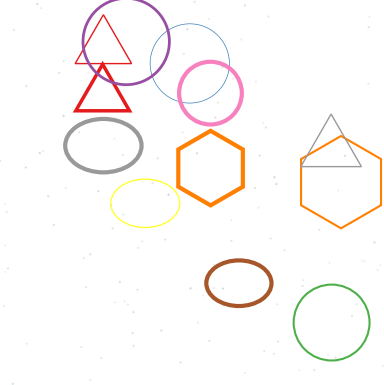[{"shape": "triangle", "thickness": 1, "radius": 0.42, "center": [0.269, 0.877]}, {"shape": "triangle", "thickness": 2.5, "radius": 0.4, "center": [0.267, 0.753]}, {"shape": "circle", "thickness": 0.5, "radius": 0.51, "center": [0.493, 0.835]}, {"shape": "circle", "thickness": 1.5, "radius": 0.49, "center": [0.861, 0.162]}, {"shape": "circle", "thickness": 2, "radius": 0.56, "center": [0.328, 0.892]}, {"shape": "hexagon", "thickness": 3, "radius": 0.48, "center": [0.547, 0.563]}, {"shape": "hexagon", "thickness": 1.5, "radius": 0.6, "center": [0.886, 0.527]}, {"shape": "oval", "thickness": 1, "radius": 0.45, "center": [0.377, 0.472]}, {"shape": "oval", "thickness": 3, "radius": 0.42, "center": [0.621, 0.264]}, {"shape": "circle", "thickness": 3, "radius": 0.41, "center": [0.547, 0.758]}, {"shape": "oval", "thickness": 3, "radius": 0.5, "center": [0.269, 0.622]}, {"shape": "triangle", "thickness": 1, "radius": 0.45, "center": [0.86, 0.613]}]